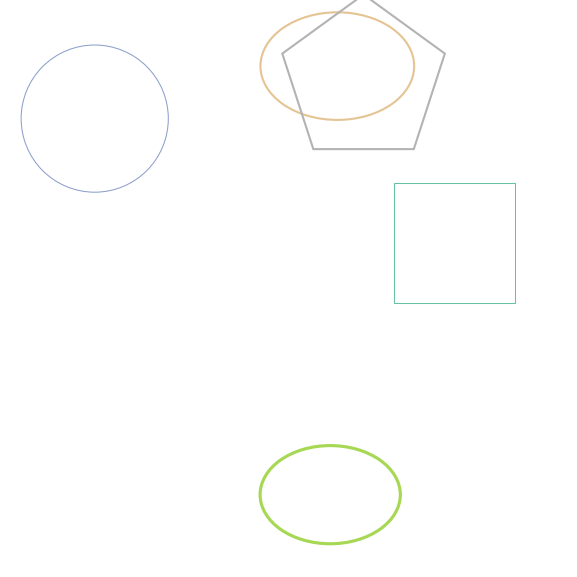[{"shape": "square", "thickness": 0.5, "radius": 0.52, "center": [0.787, 0.578]}, {"shape": "circle", "thickness": 0.5, "radius": 0.64, "center": [0.164, 0.794]}, {"shape": "oval", "thickness": 1.5, "radius": 0.61, "center": [0.572, 0.143]}, {"shape": "oval", "thickness": 1, "radius": 0.67, "center": [0.584, 0.885]}, {"shape": "pentagon", "thickness": 1, "radius": 0.74, "center": [0.63, 0.861]}]